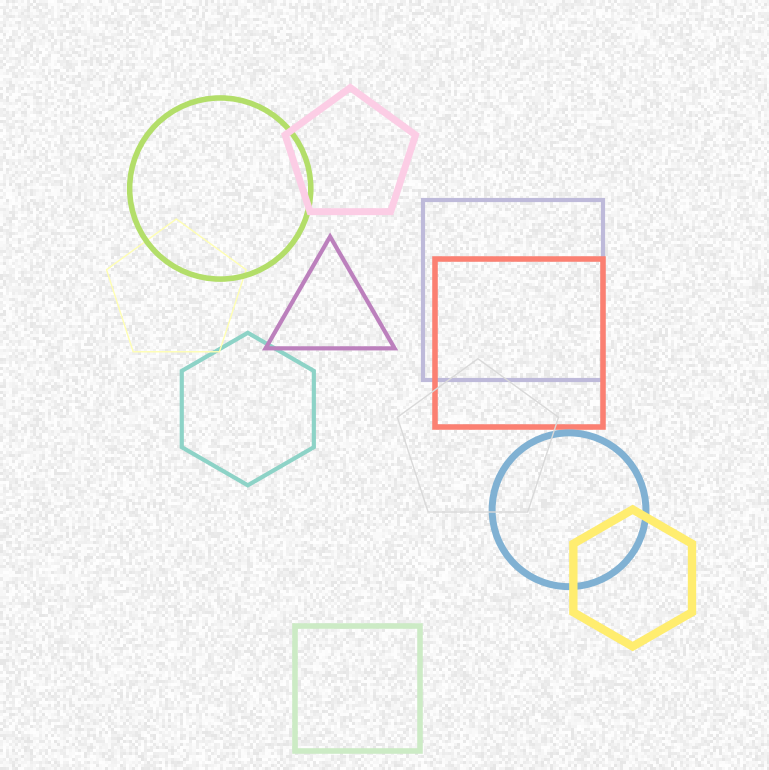[{"shape": "hexagon", "thickness": 1.5, "radius": 0.5, "center": [0.322, 0.469]}, {"shape": "pentagon", "thickness": 0.5, "radius": 0.48, "center": [0.229, 0.62]}, {"shape": "square", "thickness": 1.5, "radius": 0.59, "center": [0.666, 0.623]}, {"shape": "square", "thickness": 2, "radius": 0.55, "center": [0.675, 0.555]}, {"shape": "circle", "thickness": 2.5, "radius": 0.5, "center": [0.739, 0.338]}, {"shape": "circle", "thickness": 2, "radius": 0.59, "center": [0.286, 0.755]}, {"shape": "pentagon", "thickness": 2.5, "radius": 0.45, "center": [0.455, 0.797]}, {"shape": "pentagon", "thickness": 0.5, "radius": 0.55, "center": [0.621, 0.424]}, {"shape": "triangle", "thickness": 1.5, "radius": 0.48, "center": [0.429, 0.596]}, {"shape": "square", "thickness": 2, "radius": 0.41, "center": [0.464, 0.106]}, {"shape": "hexagon", "thickness": 3, "radius": 0.44, "center": [0.822, 0.249]}]